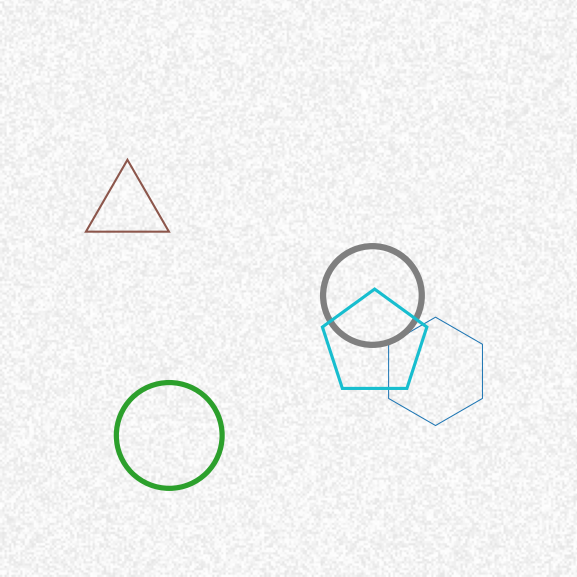[{"shape": "hexagon", "thickness": 0.5, "radius": 0.47, "center": [0.754, 0.356]}, {"shape": "circle", "thickness": 2.5, "radius": 0.46, "center": [0.293, 0.245]}, {"shape": "triangle", "thickness": 1, "radius": 0.41, "center": [0.221, 0.639]}, {"shape": "circle", "thickness": 3, "radius": 0.43, "center": [0.645, 0.487]}, {"shape": "pentagon", "thickness": 1.5, "radius": 0.48, "center": [0.649, 0.403]}]